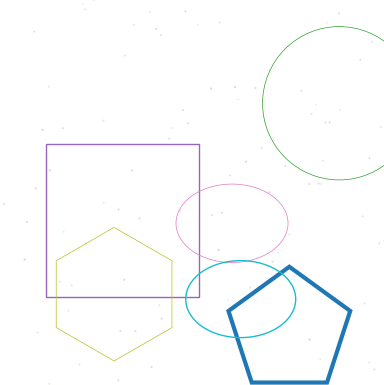[{"shape": "pentagon", "thickness": 3, "radius": 0.83, "center": [0.752, 0.141]}, {"shape": "circle", "thickness": 0.5, "radius": 1.0, "center": [0.881, 0.732]}, {"shape": "square", "thickness": 1, "radius": 0.99, "center": [0.317, 0.427]}, {"shape": "oval", "thickness": 0.5, "radius": 0.73, "center": [0.603, 0.42]}, {"shape": "hexagon", "thickness": 0.5, "radius": 0.87, "center": [0.296, 0.236]}, {"shape": "oval", "thickness": 1, "radius": 0.71, "center": [0.625, 0.223]}]